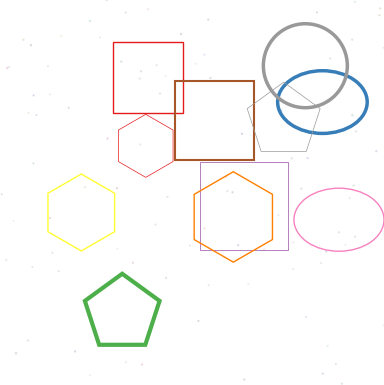[{"shape": "hexagon", "thickness": 0.5, "radius": 0.41, "center": [0.379, 0.621]}, {"shape": "square", "thickness": 1, "radius": 0.46, "center": [0.384, 0.799]}, {"shape": "oval", "thickness": 2.5, "radius": 0.58, "center": [0.837, 0.735]}, {"shape": "pentagon", "thickness": 3, "radius": 0.51, "center": [0.317, 0.187]}, {"shape": "square", "thickness": 0.5, "radius": 0.57, "center": [0.633, 0.465]}, {"shape": "hexagon", "thickness": 1, "radius": 0.59, "center": [0.606, 0.437]}, {"shape": "hexagon", "thickness": 1, "radius": 0.5, "center": [0.211, 0.448]}, {"shape": "square", "thickness": 1.5, "radius": 0.52, "center": [0.556, 0.688]}, {"shape": "oval", "thickness": 1, "radius": 0.58, "center": [0.88, 0.429]}, {"shape": "circle", "thickness": 2.5, "radius": 0.55, "center": [0.793, 0.829]}, {"shape": "pentagon", "thickness": 0.5, "radius": 0.5, "center": [0.737, 0.687]}]